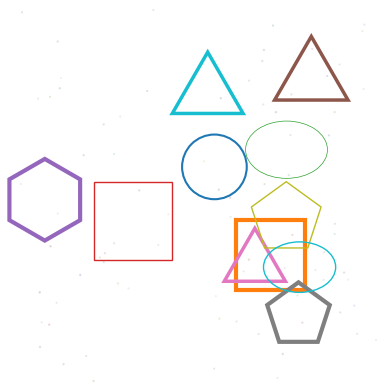[{"shape": "circle", "thickness": 1.5, "radius": 0.42, "center": [0.557, 0.567]}, {"shape": "square", "thickness": 3, "radius": 0.45, "center": [0.702, 0.338]}, {"shape": "oval", "thickness": 0.5, "radius": 0.53, "center": [0.744, 0.611]}, {"shape": "square", "thickness": 1, "radius": 0.51, "center": [0.346, 0.426]}, {"shape": "hexagon", "thickness": 3, "radius": 0.53, "center": [0.116, 0.481]}, {"shape": "triangle", "thickness": 2.5, "radius": 0.55, "center": [0.809, 0.795]}, {"shape": "triangle", "thickness": 2.5, "radius": 0.46, "center": [0.662, 0.315]}, {"shape": "pentagon", "thickness": 3, "radius": 0.43, "center": [0.775, 0.181]}, {"shape": "pentagon", "thickness": 1, "radius": 0.48, "center": [0.743, 0.433]}, {"shape": "oval", "thickness": 1, "radius": 0.47, "center": [0.778, 0.306]}, {"shape": "triangle", "thickness": 2.5, "radius": 0.53, "center": [0.539, 0.758]}]